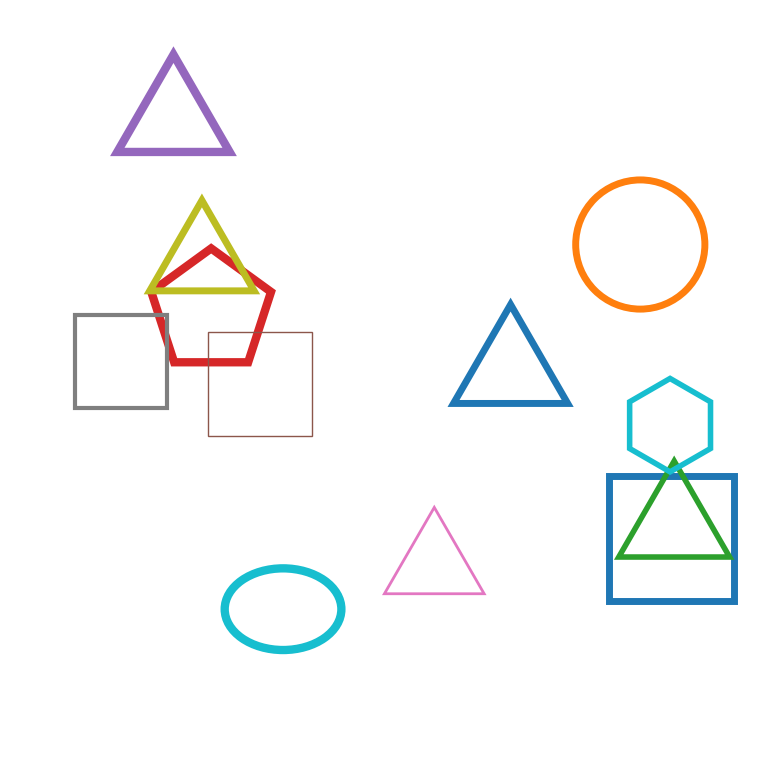[{"shape": "square", "thickness": 2.5, "radius": 0.41, "center": [0.872, 0.301]}, {"shape": "triangle", "thickness": 2.5, "radius": 0.43, "center": [0.663, 0.519]}, {"shape": "circle", "thickness": 2.5, "radius": 0.42, "center": [0.832, 0.682]}, {"shape": "triangle", "thickness": 2, "radius": 0.42, "center": [0.876, 0.318]}, {"shape": "pentagon", "thickness": 3, "radius": 0.41, "center": [0.274, 0.596]}, {"shape": "triangle", "thickness": 3, "radius": 0.42, "center": [0.225, 0.845]}, {"shape": "square", "thickness": 0.5, "radius": 0.34, "center": [0.337, 0.501]}, {"shape": "triangle", "thickness": 1, "radius": 0.37, "center": [0.564, 0.266]}, {"shape": "square", "thickness": 1.5, "radius": 0.3, "center": [0.157, 0.53]}, {"shape": "triangle", "thickness": 2.5, "radius": 0.39, "center": [0.262, 0.661]}, {"shape": "oval", "thickness": 3, "radius": 0.38, "center": [0.368, 0.209]}, {"shape": "hexagon", "thickness": 2, "radius": 0.3, "center": [0.87, 0.448]}]